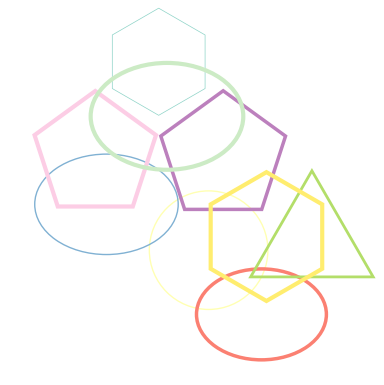[{"shape": "hexagon", "thickness": 0.5, "radius": 0.7, "center": [0.412, 0.84]}, {"shape": "circle", "thickness": 1, "radius": 0.77, "center": [0.542, 0.35]}, {"shape": "oval", "thickness": 2.5, "radius": 0.84, "center": [0.679, 0.183]}, {"shape": "oval", "thickness": 1, "radius": 0.93, "center": [0.277, 0.469]}, {"shape": "triangle", "thickness": 2, "radius": 0.92, "center": [0.81, 0.373]}, {"shape": "pentagon", "thickness": 3, "radius": 0.83, "center": [0.247, 0.598]}, {"shape": "pentagon", "thickness": 2.5, "radius": 0.85, "center": [0.58, 0.594]}, {"shape": "oval", "thickness": 3, "radius": 0.99, "center": [0.434, 0.698]}, {"shape": "hexagon", "thickness": 3, "radius": 0.84, "center": [0.692, 0.386]}]